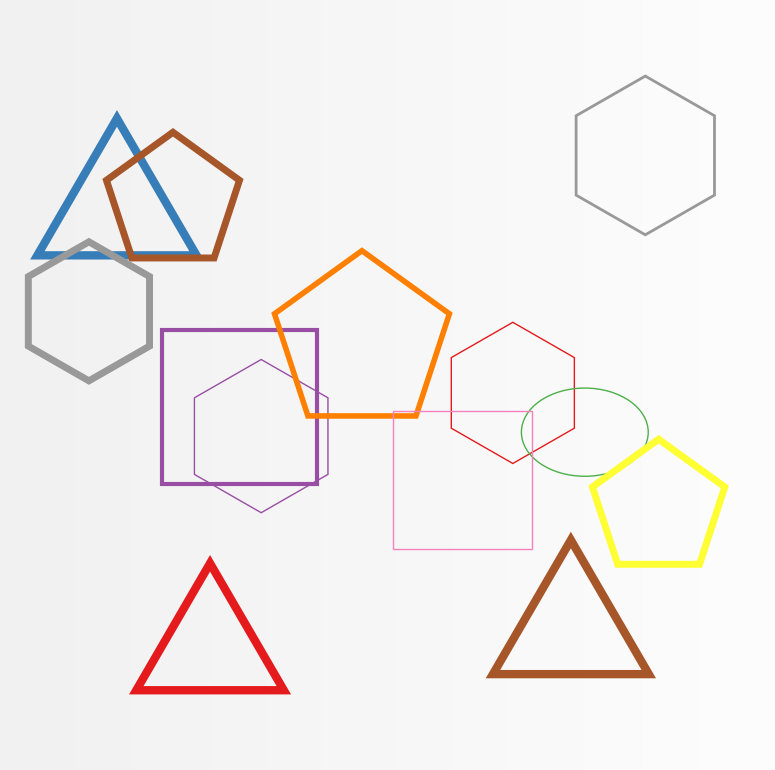[{"shape": "hexagon", "thickness": 0.5, "radius": 0.46, "center": [0.662, 0.49]}, {"shape": "triangle", "thickness": 3, "radius": 0.55, "center": [0.271, 0.159]}, {"shape": "triangle", "thickness": 3, "radius": 0.59, "center": [0.151, 0.728]}, {"shape": "oval", "thickness": 0.5, "radius": 0.41, "center": [0.755, 0.439]}, {"shape": "hexagon", "thickness": 0.5, "radius": 0.5, "center": [0.337, 0.434]}, {"shape": "square", "thickness": 1.5, "radius": 0.5, "center": [0.309, 0.471]}, {"shape": "pentagon", "thickness": 2, "radius": 0.59, "center": [0.467, 0.556]}, {"shape": "pentagon", "thickness": 2.5, "radius": 0.45, "center": [0.85, 0.34]}, {"shape": "pentagon", "thickness": 2.5, "radius": 0.45, "center": [0.223, 0.738]}, {"shape": "triangle", "thickness": 3, "radius": 0.58, "center": [0.737, 0.183]}, {"shape": "square", "thickness": 0.5, "radius": 0.45, "center": [0.596, 0.377]}, {"shape": "hexagon", "thickness": 2.5, "radius": 0.45, "center": [0.115, 0.596]}, {"shape": "hexagon", "thickness": 1, "radius": 0.52, "center": [0.833, 0.798]}]